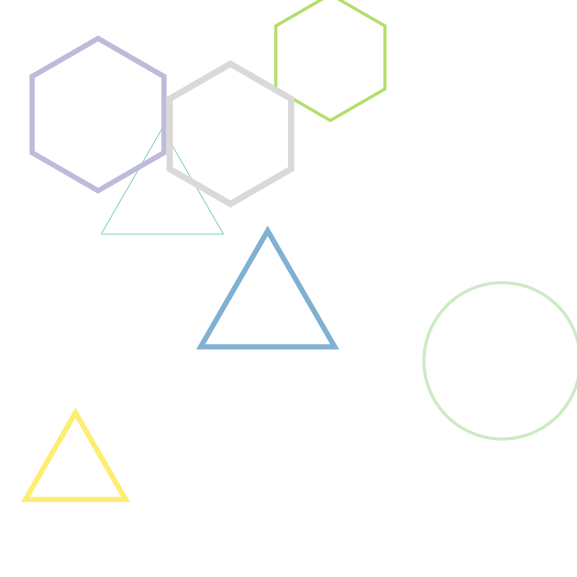[{"shape": "triangle", "thickness": 0.5, "radius": 0.61, "center": [0.281, 0.655]}, {"shape": "hexagon", "thickness": 2.5, "radius": 0.66, "center": [0.17, 0.801]}, {"shape": "triangle", "thickness": 2.5, "radius": 0.67, "center": [0.464, 0.466]}, {"shape": "hexagon", "thickness": 1.5, "radius": 0.55, "center": [0.572, 0.9]}, {"shape": "hexagon", "thickness": 3, "radius": 0.61, "center": [0.399, 0.767]}, {"shape": "circle", "thickness": 1.5, "radius": 0.68, "center": [0.869, 0.374]}, {"shape": "triangle", "thickness": 2.5, "radius": 0.5, "center": [0.131, 0.184]}]